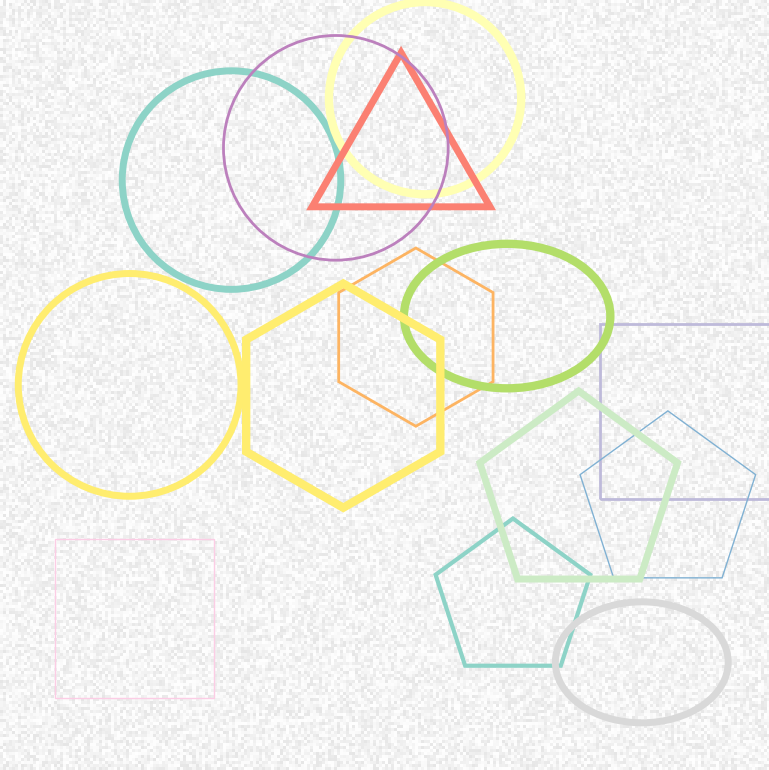[{"shape": "circle", "thickness": 2.5, "radius": 0.71, "center": [0.301, 0.766]}, {"shape": "pentagon", "thickness": 1.5, "radius": 0.53, "center": [0.666, 0.221]}, {"shape": "circle", "thickness": 3, "radius": 0.62, "center": [0.552, 0.873]}, {"shape": "square", "thickness": 1, "radius": 0.57, "center": [0.893, 0.466]}, {"shape": "triangle", "thickness": 2.5, "radius": 0.67, "center": [0.521, 0.798]}, {"shape": "pentagon", "thickness": 0.5, "radius": 0.6, "center": [0.867, 0.347]}, {"shape": "hexagon", "thickness": 1, "radius": 0.58, "center": [0.54, 0.562]}, {"shape": "oval", "thickness": 3, "radius": 0.67, "center": [0.659, 0.59]}, {"shape": "square", "thickness": 0.5, "radius": 0.52, "center": [0.175, 0.197]}, {"shape": "oval", "thickness": 2.5, "radius": 0.56, "center": [0.833, 0.14]}, {"shape": "circle", "thickness": 1, "radius": 0.73, "center": [0.436, 0.808]}, {"shape": "pentagon", "thickness": 2.5, "radius": 0.68, "center": [0.752, 0.357]}, {"shape": "circle", "thickness": 2.5, "radius": 0.72, "center": [0.168, 0.5]}, {"shape": "hexagon", "thickness": 3, "radius": 0.73, "center": [0.446, 0.486]}]